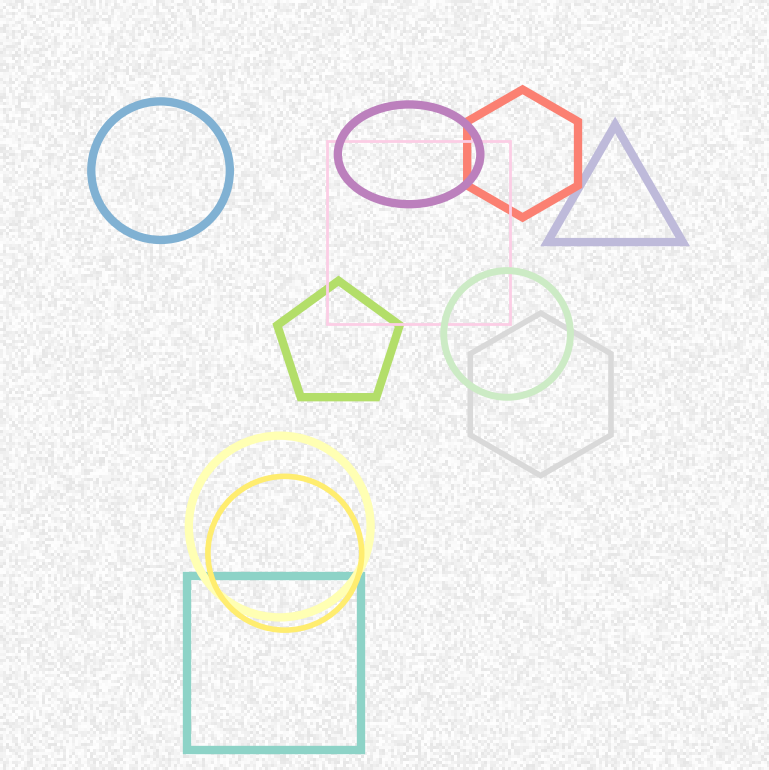[{"shape": "square", "thickness": 3, "radius": 0.57, "center": [0.356, 0.139]}, {"shape": "circle", "thickness": 3, "radius": 0.59, "center": [0.363, 0.316]}, {"shape": "triangle", "thickness": 3, "radius": 0.51, "center": [0.799, 0.736]}, {"shape": "hexagon", "thickness": 3, "radius": 0.42, "center": [0.679, 0.801]}, {"shape": "circle", "thickness": 3, "radius": 0.45, "center": [0.209, 0.778]}, {"shape": "pentagon", "thickness": 3, "radius": 0.42, "center": [0.44, 0.552]}, {"shape": "square", "thickness": 1, "radius": 0.59, "center": [0.543, 0.698]}, {"shape": "hexagon", "thickness": 2, "radius": 0.53, "center": [0.702, 0.488]}, {"shape": "oval", "thickness": 3, "radius": 0.46, "center": [0.531, 0.8]}, {"shape": "circle", "thickness": 2.5, "radius": 0.41, "center": [0.659, 0.566]}, {"shape": "circle", "thickness": 2, "radius": 0.5, "center": [0.37, 0.282]}]